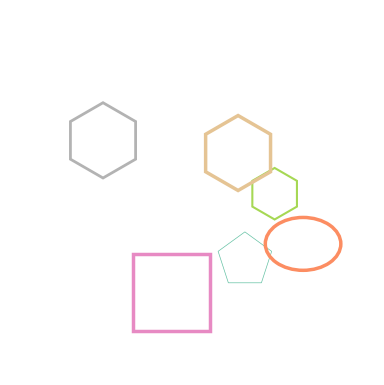[{"shape": "pentagon", "thickness": 0.5, "radius": 0.37, "center": [0.636, 0.325]}, {"shape": "oval", "thickness": 2.5, "radius": 0.49, "center": [0.787, 0.367]}, {"shape": "square", "thickness": 2.5, "radius": 0.5, "center": [0.445, 0.24]}, {"shape": "hexagon", "thickness": 1.5, "radius": 0.33, "center": [0.713, 0.497]}, {"shape": "hexagon", "thickness": 2.5, "radius": 0.49, "center": [0.618, 0.603]}, {"shape": "hexagon", "thickness": 2, "radius": 0.49, "center": [0.268, 0.635]}]